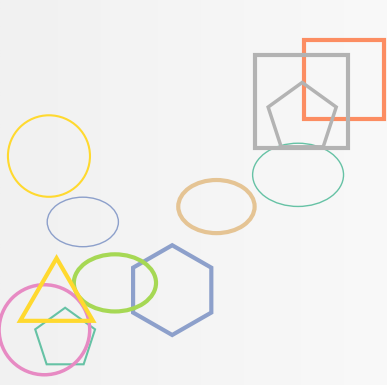[{"shape": "pentagon", "thickness": 1.5, "radius": 0.41, "center": [0.168, 0.119]}, {"shape": "oval", "thickness": 1, "radius": 0.59, "center": [0.769, 0.546]}, {"shape": "square", "thickness": 3, "radius": 0.52, "center": [0.887, 0.793]}, {"shape": "hexagon", "thickness": 3, "radius": 0.58, "center": [0.444, 0.246]}, {"shape": "oval", "thickness": 1, "radius": 0.46, "center": [0.214, 0.424]}, {"shape": "circle", "thickness": 2.5, "radius": 0.58, "center": [0.115, 0.144]}, {"shape": "oval", "thickness": 3, "radius": 0.53, "center": [0.297, 0.265]}, {"shape": "triangle", "thickness": 3, "radius": 0.54, "center": [0.146, 0.221]}, {"shape": "circle", "thickness": 1.5, "radius": 0.53, "center": [0.126, 0.595]}, {"shape": "oval", "thickness": 3, "radius": 0.49, "center": [0.559, 0.463]}, {"shape": "pentagon", "thickness": 2.5, "radius": 0.46, "center": [0.78, 0.693]}, {"shape": "square", "thickness": 3, "radius": 0.6, "center": [0.778, 0.736]}]